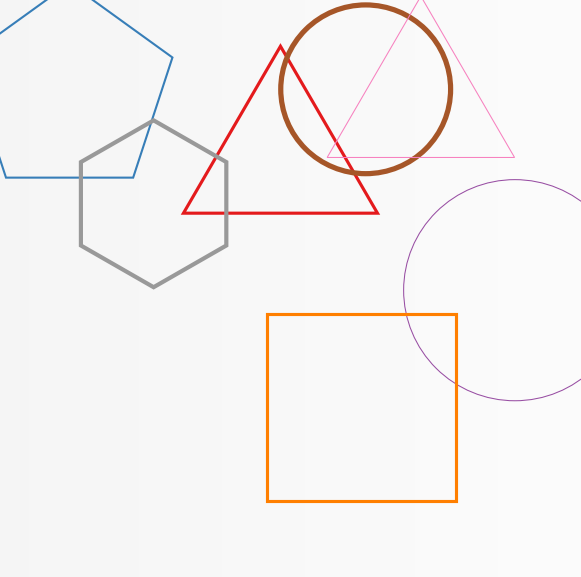[{"shape": "triangle", "thickness": 1.5, "radius": 0.96, "center": [0.483, 0.726]}, {"shape": "pentagon", "thickness": 1, "radius": 0.93, "center": [0.12, 0.842]}, {"shape": "circle", "thickness": 0.5, "radius": 0.96, "center": [0.886, 0.497]}, {"shape": "square", "thickness": 1.5, "radius": 0.81, "center": [0.622, 0.294]}, {"shape": "circle", "thickness": 2.5, "radius": 0.73, "center": [0.629, 0.845]}, {"shape": "triangle", "thickness": 0.5, "radius": 0.93, "center": [0.724, 0.82]}, {"shape": "hexagon", "thickness": 2, "radius": 0.72, "center": [0.264, 0.646]}]